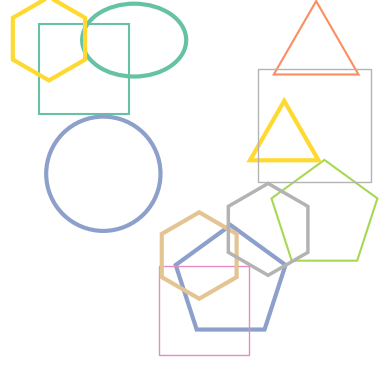[{"shape": "square", "thickness": 1.5, "radius": 0.59, "center": [0.217, 0.821]}, {"shape": "oval", "thickness": 3, "radius": 0.68, "center": [0.349, 0.896]}, {"shape": "triangle", "thickness": 1.5, "radius": 0.64, "center": [0.821, 0.87]}, {"shape": "pentagon", "thickness": 3, "radius": 0.75, "center": [0.599, 0.265]}, {"shape": "circle", "thickness": 3, "radius": 0.74, "center": [0.268, 0.549]}, {"shape": "square", "thickness": 1, "radius": 0.58, "center": [0.53, 0.193]}, {"shape": "pentagon", "thickness": 1.5, "radius": 0.72, "center": [0.843, 0.44]}, {"shape": "triangle", "thickness": 3, "radius": 0.51, "center": [0.738, 0.635]}, {"shape": "hexagon", "thickness": 3, "radius": 0.54, "center": [0.127, 0.9]}, {"shape": "hexagon", "thickness": 3, "radius": 0.56, "center": [0.517, 0.336]}, {"shape": "square", "thickness": 1, "radius": 0.74, "center": [0.816, 0.674]}, {"shape": "hexagon", "thickness": 2.5, "radius": 0.6, "center": [0.696, 0.404]}]